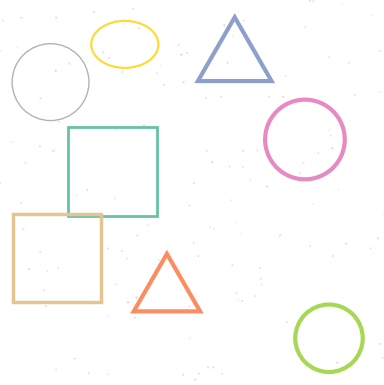[{"shape": "square", "thickness": 2, "radius": 0.58, "center": [0.293, 0.555]}, {"shape": "triangle", "thickness": 3, "radius": 0.5, "center": [0.434, 0.241]}, {"shape": "triangle", "thickness": 3, "radius": 0.55, "center": [0.61, 0.845]}, {"shape": "circle", "thickness": 3, "radius": 0.52, "center": [0.792, 0.638]}, {"shape": "circle", "thickness": 3, "radius": 0.44, "center": [0.855, 0.121]}, {"shape": "oval", "thickness": 1.5, "radius": 0.44, "center": [0.324, 0.885]}, {"shape": "square", "thickness": 2.5, "radius": 0.57, "center": [0.149, 0.33]}, {"shape": "circle", "thickness": 1, "radius": 0.5, "center": [0.131, 0.787]}]